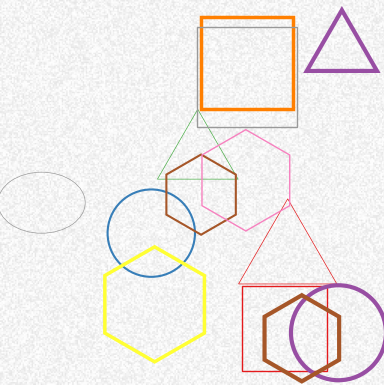[{"shape": "triangle", "thickness": 0.5, "radius": 0.74, "center": [0.747, 0.336]}, {"shape": "square", "thickness": 1, "radius": 0.55, "center": [0.739, 0.146]}, {"shape": "circle", "thickness": 1.5, "radius": 0.57, "center": [0.393, 0.394]}, {"shape": "triangle", "thickness": 0.5, "radius": 0.6, "center": [0.514, 0.595]}, {"shape": "triangle", "thickness": 3, "radius": 0.53, "center": [0.888, 0.868]}, {"shape": "circle", "thickness": 3, "radius": 0.62, "center": [0.879, 0.136]}, {"shape": "square", "thickness": 2.5, "radius": 0.6, "center": [0.641, 0.837]}, {"shape": "hexagon", "thickness": 2.5, "radius": 0.75, "center": [0.402, 0.21]}, {"shape": "hexagon", "thickness": 3, "radius": 0.56, "center": [0.784, 0.121]}, {"shape": "hexagon", "thickness": 1.5, "radius": 0.52, "center": [0.522, 0.495]}, {"shape": "hexagon", "thickness": 1, "radius": 0.66, "center": [0.639, 0.532]}, {"shape": "oval", "thickness": 0.5, "radius": 0.57, "center": [0.108, 0.474]}, {"shape": "square", "thickness": 1, "radius": 0.65, "center": [0.641, 0.8]}]